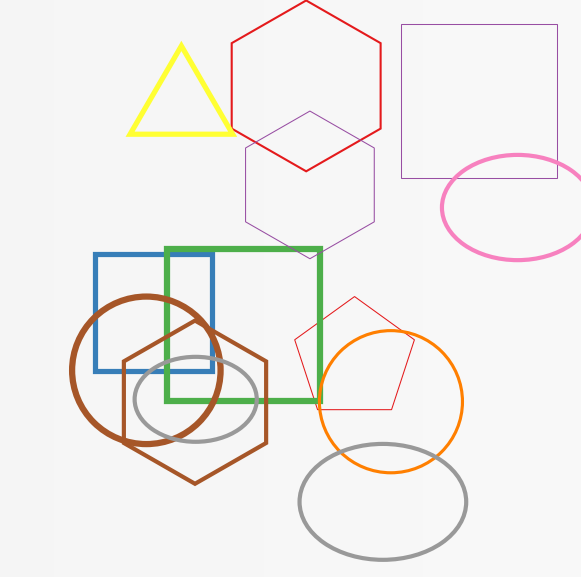[{"shape": "pentagon", "thickness": 0.5, "radius": 0.54, "center": [0.61, 0.377]}, {"shape": "hexagon", "thickness": 1, "radius": 0.74, "center": [0.527, 0.85]}, {"shape": "square", "thickness": 2.5, "radius": 0.5, "center": [0.264, 0.458]}, {"shape": "square", "thickness": 3, "radius": 0.66, "center": [0.418, 0.436]}, {"shape": "hexagon", "thickness": 0.5, "radius": 0.64, "center": [0.533, 0.679]}, {"shape": "square", "thickness": 0.5, "radius": 0.67, "center": [0.824, 0.824]}, {"shape": "circle", "thickness": 1.5, "radius": 0.62, "center": [0.673, 0.304]}, {"shape": "triangle", "thickness": 2.5, "radius": 0.51, "center": [0.312, 0.818]}, {"shape": "circle", "thickness": 3, "radius": 0.64, "center": [0.252, 0.358]}, {"shape": "hexagon", "thickness": 2, "radius": 0.71, "center": [0.335, 0.303]}, {"shape": "oval", "thickness": 2, "radius": 0.65, "center": [0.891, 0.64]}, {"shape": "oval", "thickness": 2, "radius": 0.72, "center": [0.659, 0.13]}, {"shape": "oval", "thickness": 2, "radius": 0.53, "center": [0.337, 0.308]}]